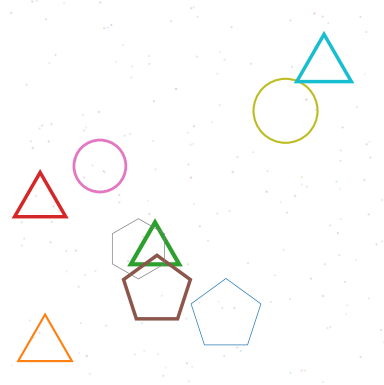[{"shape": "pentagon", "thickness": 0.5, "radius": 0.48, "center": [0.587, 0.181]}, {"shape": "triangle", "thickness": 1.5, "radius": 0.4, "center": [0.117, 0.102]}, {"shape": "triangle", "thickness": 3, "radius": 0.36, "center": [0.403, 0.35]}, {"shape": "triangle", "thickness": 2.5, "radius": 0.38, "center": [0.104, 0.475]}, {"shape": "pentagon", "thickness": 2.5, "radius": 0.46, "center": [0.408, 0.246]}, {"shape": "circle", "thickness": 2, "radius": 0.34, "center": [0.259, 0.569]}, {"shape": "hexagon", "thickness": 0.5, "radius": 0.39, "center": [0.36, 0.354]}, {"shape": "circle", "thickness": 1.5, "radius": 0.42, "center": [0.742, 0.712]}, {"shape": "triangle", "thickness": 2.5, "radius": 0.41, "center": [0.842, 0.829]}]